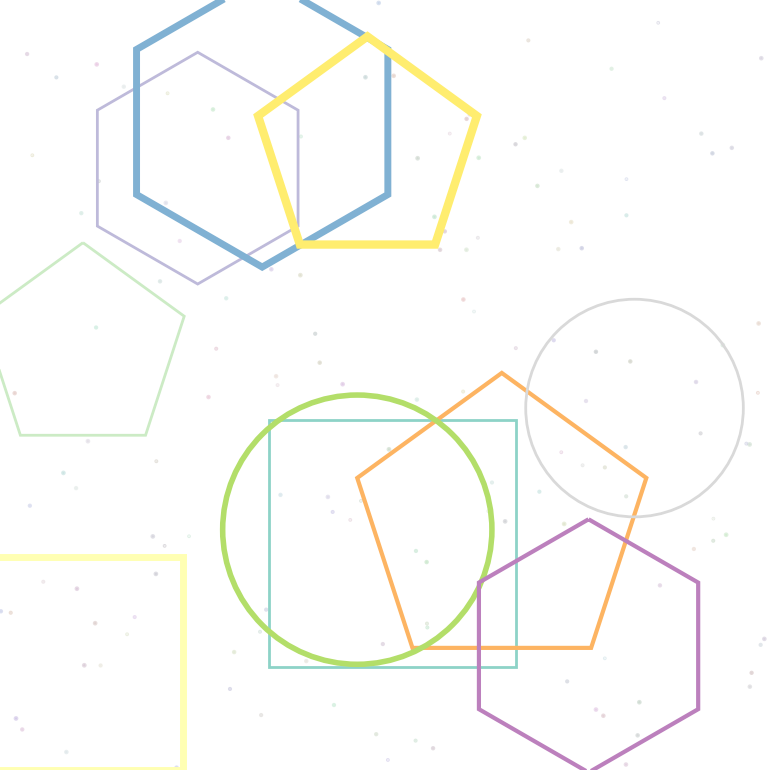[{"shape": "square", "thickness": 1, "radius": 0.8, "center": [0.509, 0.294]}, {"shape": "square", "thickness": 2.5, "radius": 0.69, "center": [0.1, 0.139]}, {"shape": "hexagon", "thickness": 1, "radius": 0.75, "center": [0.257, 0.782]}, {"shape": "hexagon", "thickness": 2.5, "radius": 0.94, "center": [0.341, 0.842]}, {"shape": "pentagon", "thickness": 1.5, "radius": 0.99, "center": [0.652, 0.318]}, {"shape": "circle", "thickness": 2, "radius": 0.87, "center": [0.464, 0.312]}, {"shape": "circle", "thickness": 1, "radius": 0.71, "center": [0.824, 0.47]}, {"shape": "hexagon", "thickness": 1.5, "radius": 0.82, "center": [0.764, 0.161]}, {"shape": "pentagon", "thickness": 1, "radius": 0.69, "center": [0.108, 0.547]}, {"shape": "pentagon", "thickness": 3, "radius": 0.75, "center": [0.477, 0.803]}]